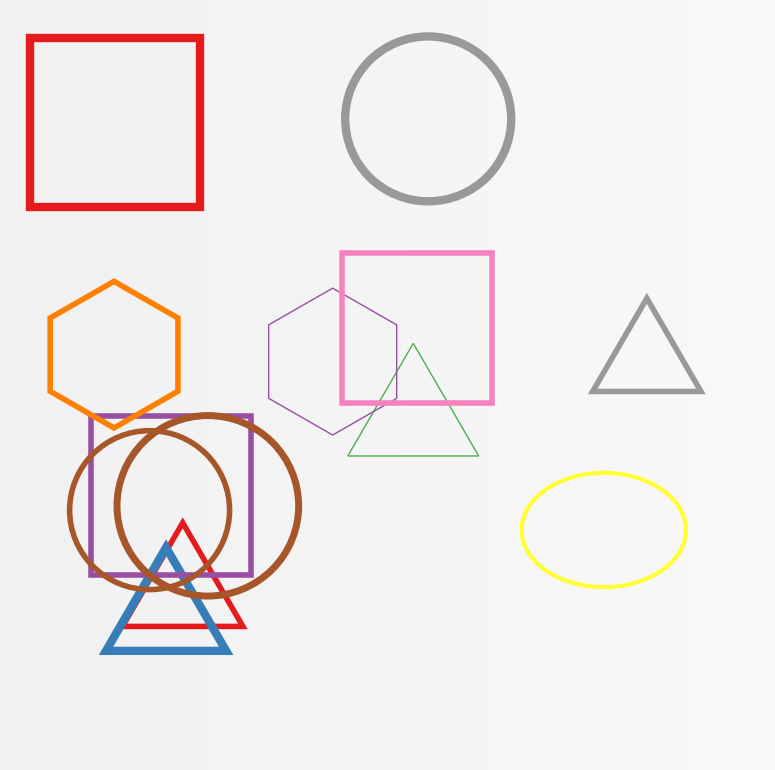[{"shape": "triangle", "thickness": 2, "radius": 0.45, "center": [0.236, 0.231]}, {"shape": "square", "thickness": 3, "radius": 0.55, "center": [0.149, 0.841]}, {"shape": "triangle", "thickness": 3, "radius": 0.45, "center": [0.214, 0.199]}, {"shape": "triangle", "thickness": 0.5, "radius": 0.49, "center": [0.533, 0.457]}, {"shape": "hexagon", "thickness": 0.5, "radius": 0.48, "center": [0.429, 0.53]}, {"shape": "square", "thickness": 2, "radius": 0.51, "center": [0.221, 0.356]}, {"shape": "hexagon", "thickness": 2, "radius": 0.48, "center": [0.147, 0.539]}, {"shape": "oval", "thickness": 1.5, "radius": 0.53, "center": [0.779, 0.312]}, {"shape": "circle", "thickness": 2.5, "radius": 0.59, "center": [0.268, 0.343]}, {"shape": "circle", "thickness": 2, "radius": 0.52, "center": [0.193, 0.337]}, {"shape": "square", "thickness": 2, "radius": 0.48, "center": [0.538, 0.574]}, {"shape": "triangle", "thickness": 2, "radius": 0.4, "center": [0.835, 0.532]}, {"shape": "circle", "thickness": 3, "radius": 0.54, "center": [0.553, 0.846]}]